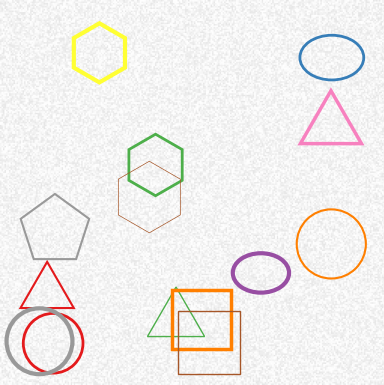[{"shape": "circle", "thickness": 2, "radius": 0.39, "center": [0.138, 0.108]}, {"shape": "triangle", "thickness": 1.5, "radius": 0.4, "center": [0.122, 0.24]}, {"shape": "oval", "thickness": 2, "radius": 0.41, "center": [0.862, 0.85]}, {"shape": "triangle", "thickness": 1, "radius": 0.43, "center": [0.457, 0.169]}, {"shape": "hexagon", "thickness": 2, "radius": 0.4, "center": [0.404, 0.572]}, {"shape": "oval", "thickness": 3, "radius": 0.37, "center": [0.678, 0.291]}, {"shape": "circle", "thickness": 1.5, "radius": 0.45, "center": [0.861, 0.366]}, {"shape": "square", "thickness": 2.5, "radius": 0.38, "center": [0.523, 0.171]}, {"shape": "hexagon", "thickness": 3, "radius": 0.38, "center": [0.258, 0.863]}, {"shape": "hexagon", "thickness": 0.5, "radius": 0.46, "center": [0.388, 0.488]}, {"shape": "square", "thickness": 1, "radius": 0.41, "center": [0.543, 0.11]}, {"shape": "triangle", "thickness": 2.5, "radius": 0.46, "center": [0.86, 0.673]}, {"shape": "circle", "thickness": 3, "radius": 0.43, "center": [0.103, 0.114]}, {"shape": "pentagon", "thickness": 1.5, "radius": 0.47, "center": [0.143, 0.403]}]